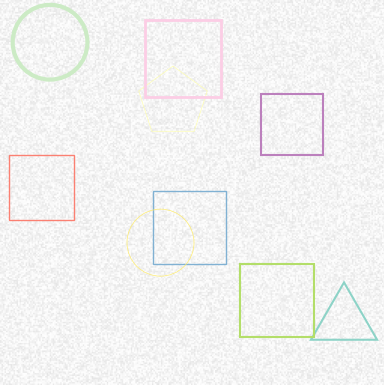[{"shape": "triangle", "thickness": 1.5, "radius": 0.5, "center": [0.894, 0.167]}, {"shape": "pentagon", "thickness": 0.5, "radius": 0.47, "center": [0.449, 0.735]}, {"shape": "square", "thickness": 1, "radius": 0.42, "center": [0.109, 0.512]}, {"shape": "square", "thickness": 1, "radius": 0.47, "center": [0.492, 0.409]}, {"shape": "square", "thickness": 1.5, "radius": 0.48, "center": [0.719, 0.22]}, {"shape": "square", "thickness": 2, "radius": 0.5, "center": [0.475, 0.849]}, {"shape": "square", "thickness": 1.5, "radius": 0.4, "center": [0.758, 0.677]}, {"shape": "circle", "thickness": 3, "radius": 0.49, "center": [0.13, 0.89]}, {"shape": "circle", "thickness": 0.5, "radius": 0.44, "center": [0.417, 0.37]}]